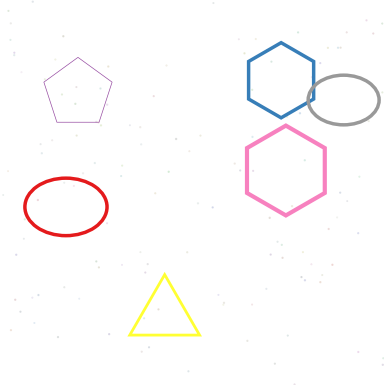[{"shape": "oval", "thickness": 2.5, "radius": 0.53, "center": [0.171, 0.463]}, {"shape": "hexagon", "thickness": 2.5, "radius": 0.49, "center": [0.73, 0.792]}, {"shape": "pentagon", "thickness": 0.5, "radius": 0.47, "center": [0.203, 0.758]}, {"shape": "triangle", "thickness": 2, "radius": 0.52, "center": [0.428, 0.182]}, {"shape": "hexagon", "thickness": 3, "radius": 0.58, "center": [0.743, 0.557]}, {"shape": "oval", "thickness": 2.5, "radius": 0.46, "center": [0.893, 0.74]}]